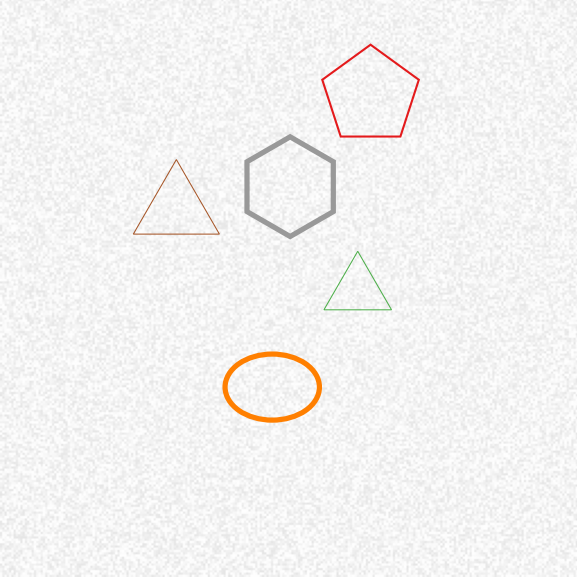[{"shape": "pentagon", "thickness": 1, "radius": 0.44, "center": [0.642, 0.834]}, {"shape": "triangle", "thickness": 0.5, "radius": 0.34, "center": [0.619, 0.496]}, {"shape": "oval", "thickness": 2.5, "radius": 0.41, "center": [0.471, 0.329]}, {"shape": "triangle", "thickness": 0.5, "radius": 0.43, "center": [0.305, 0.637]}, {"shape": "hexagon", "thickness": 2.5, "radius": 0.43, "center": [0.502, 0.676]}]